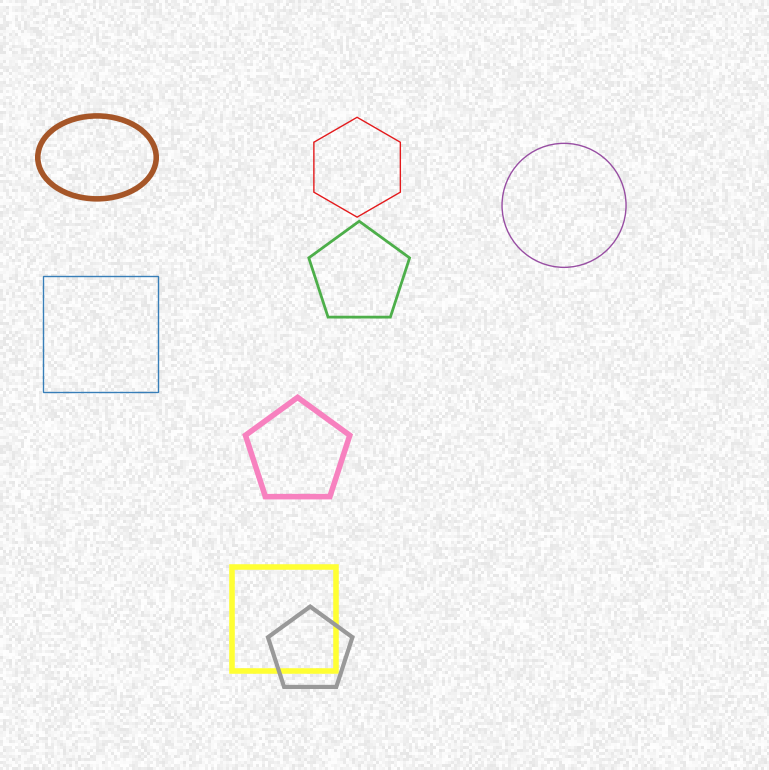[{"shape": "hexagon", "thickness": 0.5, "radius": 0.32, "center": [0.464, 0.783]}, {"shape": "square", "thickness": 0.5, "radius": 0.37, "center": [0.13, 0.566]}, {"shape": "pentagon", "thickness": 1, "radius": 0.34, "center": [0.466, 0.644]}, {"shape": "circle", "thickness": 0.5, "radius": 0.4, "center": [0.733, 0.733]}, {"shape": "square", "thickness": 2, "radius": 0.34, "center": [0.369, 0.196]}, {"shape": "oval", "thickness": 2, "radius": 0.38, "center": [0.126, 0.796]}, {"shape": "pentagon", "thickness": 2, "radius": 0.36, "center": [0.387, 0.413]}, {"shape": "pentagon", "thickness": 1.5, "radius": 0.29, "center": [0.403, 0.155]}]